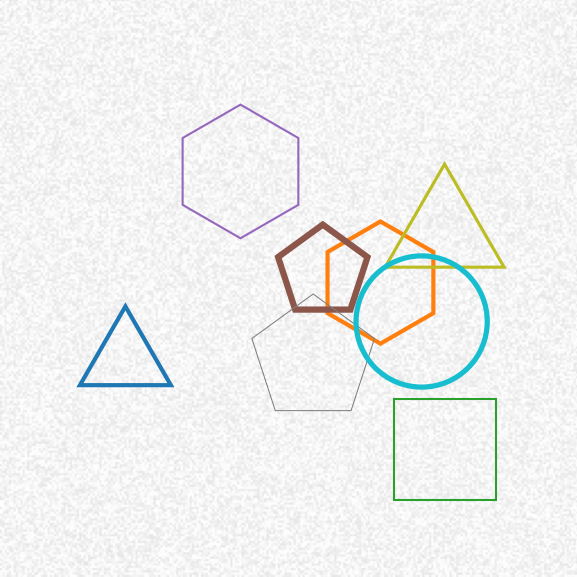[{"shape": "triangle", "thickness": 2, "radius": 0.45, "center": [0.217, 0.378]}, {"shape": "hexagon", "thickness": 2, "radius": 0.53, "center": [0.659, 0.51]}, {"shape": "square", "thickness": 1, "radius": 0.44, "center": [0.77, 0.221]}, {"shape": "hexagon", "thickness": 1, "radius": 0.58, "center": [0.416, 0.702]}, {"shape": "pentagon", "thickness": 3, "radius": 0.41, "center": [0.559, 0.529]}, {"shape": "pentagon", "thickness": 0.5, "radius": 0.56, "center": [0.542, 0.378]}, {"shape": "triangle", "thickness": 1.5, "radius": 0.59, "center": [0.77, 0.596]}, {"shape": "circle", "thickness": 2.5, "radius": 0.57, "center": [0.73, 0.442]}]